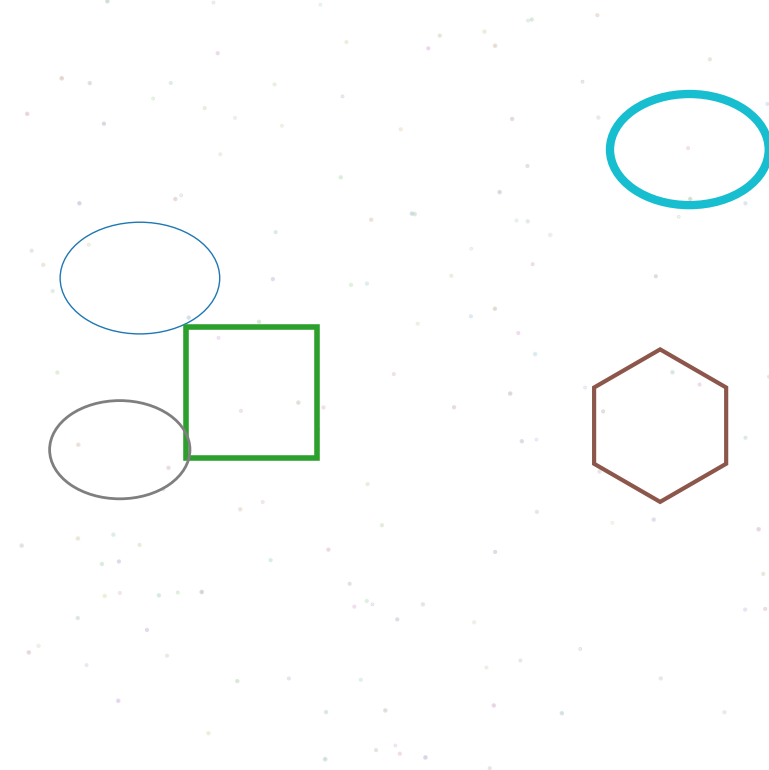[{"shape": "oval", "thickness": 0.5, "radius": 0.52, "center": [0.182, 0.639]}, {"shape": "square", "thickness": 2, "radius": 0.43, "center": [0.326, 0.49]}, {"shape": "hexagon", "thickness": 1.5, "radius": 0.5, "center": [0.857, 0.447]}, {"shape": "oval", "thickness": 1, "radius": 0.46, "center": [0.156, 0.416]}, {"shape": "oval", "thickness": 3, "radius": 0.52, "center": [0.895, 0.806]}]